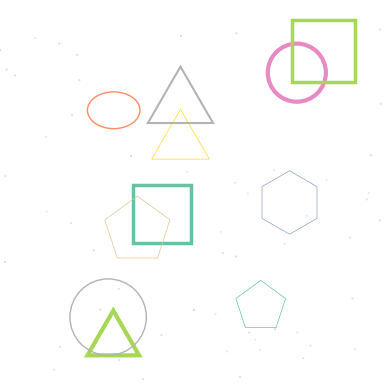[{"shape": "pentagon", "thickness": 0.5, "radius": 0.34, "center": [0.677, 0.204]}, {"shape": "square", "thickness": 2.5, "radius": 0.37, "center": [0.42, 0.444]}, {"shape": "oval", "thickness": 1, "radius": 0.34, "center": [0.295, 0.714]}, {"shape": "hexagon", "thickness": 0.5, "radius": 0.41, "center": [0.752, 0.474]}, {"shape": "circle", "thickness": 3, "radius": 0.38, "center": [0.771, 0.811]}, {"shape": "square", "thickness": 2.5, "radius": 0.4, "center": [0.84, 0.868]}, {"shape": "triangle", "thickness": 3, "radius": 0.39, "center": [0.294, 0.116]}, {"shape": "triangle", "thickness": 0.5, "radius": 0.43, "center": [0.469, 0.63]}, {"shape": "pentagon", "thickness": 0.5, "radius": 0.44, "center": [0.357, 0.402]}, {"shape": "circle", "thickness": 1, "radius": 0.5, "center": [0.281, 0.176]}, {"shape": "triangle", "thickness": 1.5, "radius": 0.49, "center": [0.469, 0.729]}]